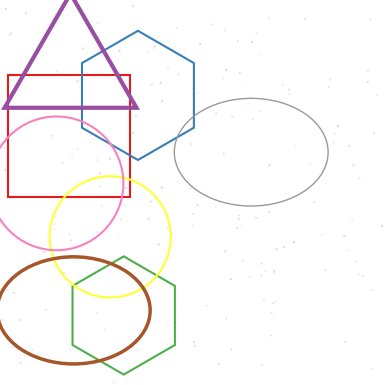[{"shape": "square", "thickness": 1.5, "radius": 0.79, "center": [0.179, 0.646]}, {"shape": "hexagon", "thickness": 1.5, "radius": 0.84, "center": [0.358, 0.752]}, {"shape": "hexagon", "thickness": 1.5, "radius": 0.77, "center": [0.321, 0.181]}, {"shape": "triangle", "thickness": 3, "radius": 0.99, "center": [0.183, 0.819]}, {"shape": "circle", "thickness": 1.5, "radius": 0.79, "center": [0.286, 0.385]}, {"shape": "oval", "thickness": 2.5, "radius": 0.99, "center": [0.191, 0.194]}, {"shape": "circle", "thickness": 1.5, "radius": 0.87, "center": [0.147, 0.524]}, {"shape": "oval", "thickness": 1, "radius": 1.0, "center": [0.653, 0.605]}]